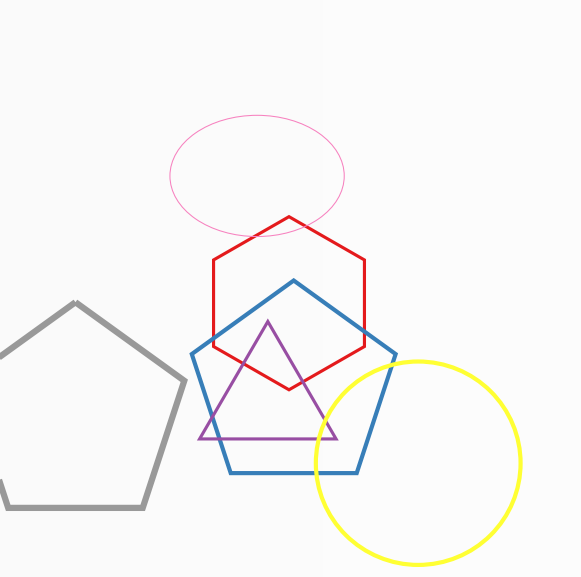[{"shape": "hexagon", "thickness": 1.5, "radius": 0.75, "center": [0.497, 0.474]}, {"shape": "pentagon", "thickness": 2, "radius": 0.92, "center": [0.505, 0.329]}, {"shape": "triangle", "thickness": 1.5, "radius": 0.68, "center": [0.461, 0.307]}, {"shape": "circle", "thickness": 2, "radius": 0.88, "center": [0.72, 0.197]}, {"shape": "oval", "thickness": 0.5, "radius": 0.75, "center": [0.442, 0.695]}, {"shape": "pentagon", "thickness": 3, "radius": 0.98, "center": [0.13, 0.279]}]